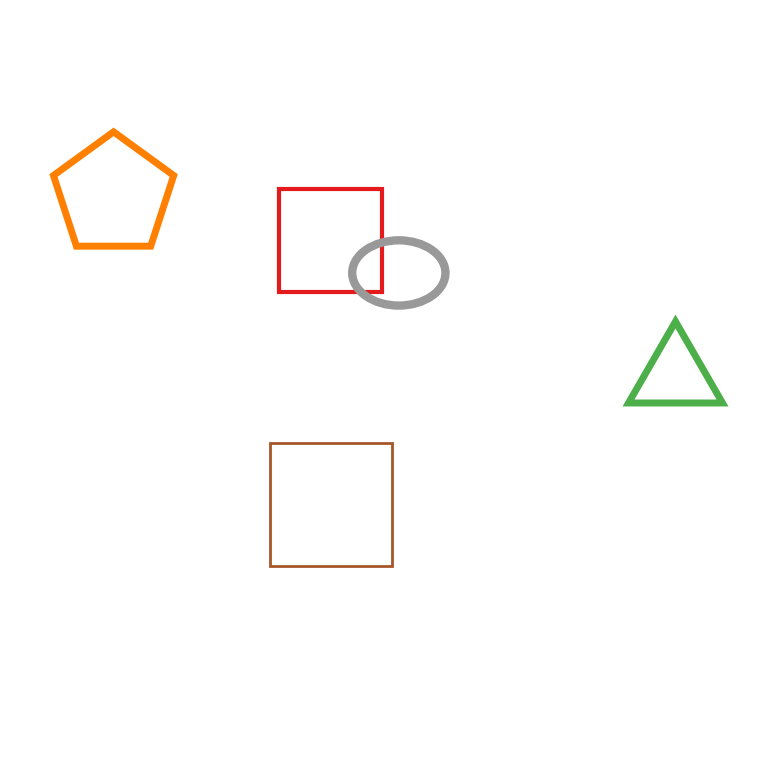[{"shape": "square", "thickness": 1.5, "radius": 0.33, "center": [0.429, 0.688]}, {"shape": "triangle", "thickness": 2.5, "radius": 0.35, "center": [0.877, 0.512]}, {"shape": "pentagon", "thickness": 2.5, "radius": 0.41, "center": [0.148, 0.747]}, {"shape": "square", "thickness": 1, "radius": 0.4, "center": [0.43, 0.345]}, {"shape": "oval", "thickness": 3, "radius": 0.3, "center": [0.518, 0.646]}]